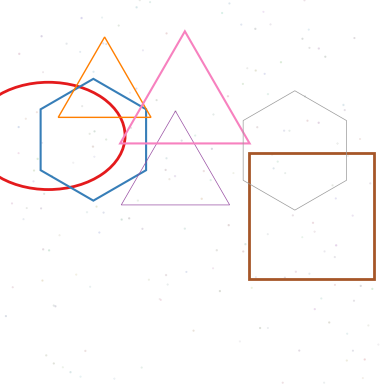[{"shape": "oval", "thickness": 2, "radius": 1.0, "center": [0.126, 0.647]}, {"shape": "hexagon", "thickness": 1.5, "radius": 0.79, "center": [0.242, 0.637]}, {"shape": "triangle", "thickness": 0.5, "radius": 0.81, "center": [0.456, 0.549]}, {"shape": "triangle", "thickness": 1, "radius": 0.7, "center": [0.272, 0.765]}, {"shape": "square", "thickness": 2, "radius": 0.82, "center": [0.809, 0.439]}, {"shape": "triangle", "thickness": 1.5, "radius": 0.97, "center": [0.48, 0.725]}, {"shape": "hexagon", "thickness": 0.5, "radius": 0.78, "center": [0.766, 0.609]}]